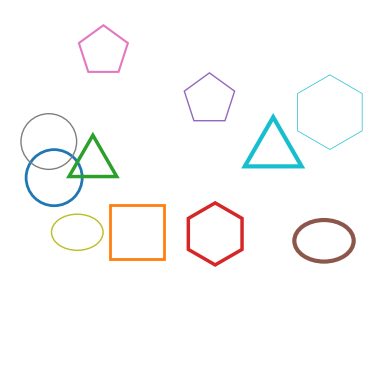[{"shape": "circle", "thickness": 2, "radius": 0.36, "center": [0.141, 0.539]}, {"shape": "square", "thickness": 2, "radius": 0.35, "center": [0.355, 0.397]}, {"shape": "triangle", "thickness": 2.5, "radius": 0.36, "center": [0.241, 0.577]}, {"shape": "hexagon", "thickness": 2.5, "radius": 0.4, "center": [0.559, 0.392]}, {"shape": "pentagon", "thickness": 1, "radius": 0.34, "center": [0.544, 0.742]}, {"shape": "oval", "thickness": 3, "radius": 0.39, "center": [0.842, 0.375]}, {"shape": "pentagon", "thickness": 1.5, "radius": 0.33, "center": [0.269, 0.867]}, {"shape": "circle", "thickness": 1, "radius": 0.36, "center": [0.127, 0.632]}, {"shape": "oval", "thickness": 1, "radius": 0.33, "center": [0.201, 0.397]}, {"shape": "hexagon", "thickness": 0.5, "radius": 0.48, "center": [0.857, 0.709]}, {"shape": "triangle", "thickness": 3, "radius": 0.43, "center": [0.71, 0.611]}]